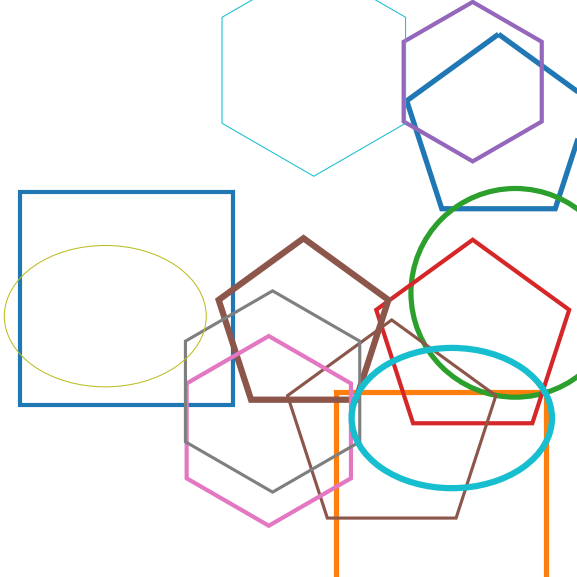[{"shape": "pentagon", "thickness": 2.5, "radius": 0.84, "center": [0.863, 0.773]}, {"shape": "square", "thickness": 2, "radius": 0.92, "center": [0.22, 0.483]}, {"shape": "square", "thickness": 2.5, "radius": 0.91, "center": [0.764, 0.139]}, {"shape": "circle", "thickness": 2.5, "radius": 0.9, "center": [0.892, 0.492]}, {"shape": "pentagon", "thickness": 2, "radius": 0.88, "center": [0.819, 0.408]}, {"shape": "hexagon", "thickness": 2, "radius": 0.69, "center": [0.819, 0.858]}, {"shape": "pentagon", "thickness": 3, "radius": 0.77, "center": [0.526, 0.432]}, {"shape": "pentagon", "thickness": 1.5, "radius": 0.95, "center": [0.678, 0.255]}, {"shape": "hexagon", "thickness": 2, "radius": 0.82, "center": [0.465, 0.253]}, {"shape": "hexagon", "thickness": 1.5, "radius": 0.87, "center": [0.472, 0.321]}, {"shape": "oval", "thickness": 0.5, "radius": 0.87, "center": [0.182, 0.452]}, {"shape": "oval", "thickness": 3, "radius": 0.87, "center": [0.782, 0.275]}, {"shape": "hexagon", "thickness": 0.5, "radius": 0.92, "center": [0.543, 0.877]}]